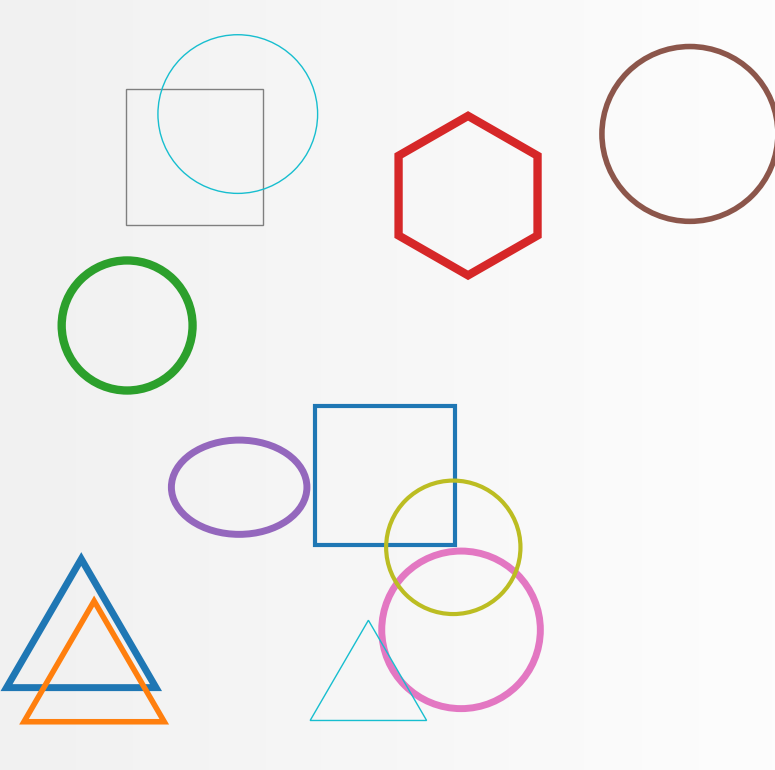[{"shape": "triangle", "thickness": 2.5, "radius": 0.56, "center": [0.105, 0.163]}, {"shape": "square", "thickness": 1.5, "radius": 0.45, "center": [0.497, 0.382]}, {"shape": "triangle", "thickness": 2, "radius": 0.52, "center": [0.121, 0.115]}, {"shape": "circle", "thickness": 3, "radius": 0.42, "center": [0.164, 0.577]}, {"shape": "hexagon", "thickness": 3, "radius": 0.52, "center": [0.604, 0.746]}, {"shape": "oval", "thickness": 2.5, "radius": 0.44, "center": [0.309, 0.367]}, {"shape": "circle", "thickness": 2, "radius": 0.57, "center": [0.89, 0.826]}, {"shape": "circle", "thickness": 2.5, "radius": 0.51, "center": [0.595, 0.182]}, {"shape": "square", "thickness": 0.5, "radius": 0.44, "center": [0.251, 0.796]}, {"shape": "circle", "thickness": 1.5, "radius": 0.43, "center": [0.585, 0.289]}, {"shape": "circle", "thickness": 0.5, "radius": 0.52, "center": [0.307, 0.852]}, {"shape": "triangle", "thickness": 0.5, "radius": 0.43, "center": [0.475, 0.108]}]